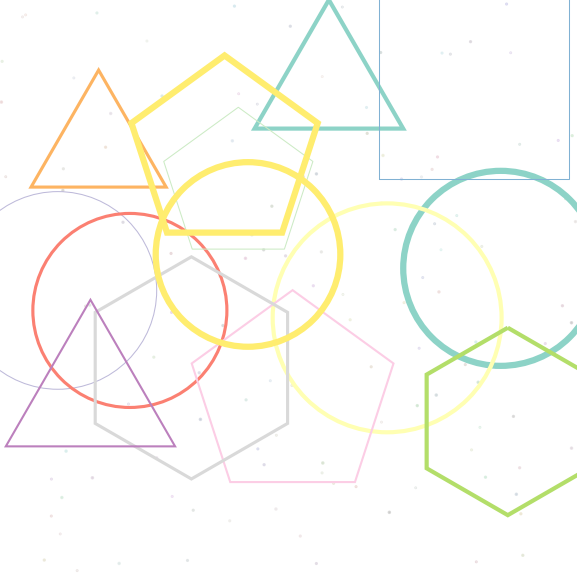[{"shape": "triangle", "thickness": 2, "radius": 0.74, "center": [0.569, 0.851]}, {"shape": "circle", "thickness": 3, "radius": 0.84, "center": [0.867, 0.534]}, {"shape": "circle", "thickness": 2, "radius": 0.99, "center": [0.67, 0.449]}, {"shape": "circle", "thickness": 0.5, "radius": 0.86, "center": [0.1, 0.496]}, {"shape": "circle", "thickness": 1.5, "radius": 0.84, "center": [0.225, 0.462]}, {"shape": "square", "thickness": 0.5, "radius": 0.82, "center": [0.821, 0.854]}, {"shape": "triangle", "thickness": 1.5, "radius": 0.68, "center": [0.171, 0.743]}, {"shape": "hexagon", "thickness": 2, "radius": 0.81, "center": [0.879, 0.269]}, {"shape": "pentagon", "thickness": 1, "radius": 0.92, "center": [0.507, 0.313]}, {"shape": "hexagon", "thickness": 1.5, "radius": 0.96, "center": [0.331, 0.362]}, {"shape": "triangle", "thickness": 1, "radius": 0.85, "center": [0.157, 0.311]}, {"shape": "pentagon", "thickness": 0.5, "radius": 0.68, "center": [0.413, 0.678]}, {"shape": "pentagon", "thickness": 3, "radius": 0.85, "center": [0.389, 0.734]}, {"shape": "circle", "thickness": 3, "radius": 0.8, "center": [0.429, 0.559]}]